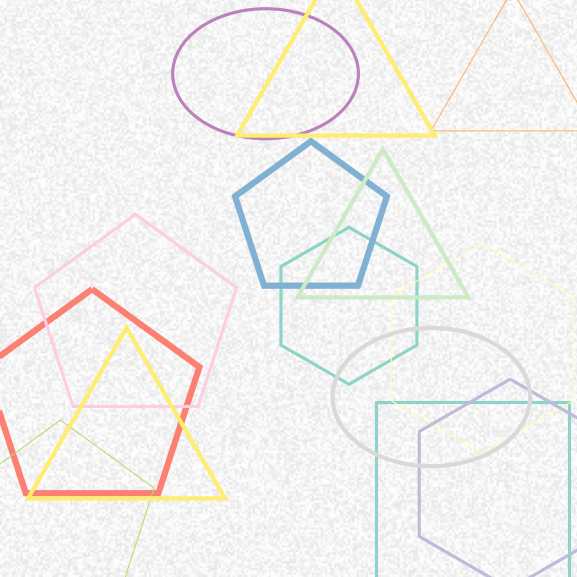[{"shape": "hexagon", "thickness": 1.5, "radius": 0.68, "center": [0.604, 0.47]}, {"shape": "square", "thickness": 1.5, "radius": 0.84, "center": [0.819, 0.136]}, {"shape": "hexagon", "thickness": 0.5, "radius": 0.91, "center": [0.835, 0.396]}, {"shape": "hexagon", "thickness": 1.5, "radius": 0.91, "center": [0.883, 0.161]}, {"shape": "pentagon", "thickness": 3, "radius": 0.98, "center": [0.159, 0.303]}, {"shape": "pentagon", "thickness": 3, "radius": 0.69, "center": [0.538, 0.616]}, {"shape": "triangle", "thickness": 0.5, "radius": 0.81, "center": [0.887, 0.854]}, {"shape": "pentagon", "thickness": 0.5, "radius": 0.85, "center": [0.105, 0.101]}, {"shape": "pentagon", "thickness": 1.5, "radius": 0.92, "center": [0.235, 0.444]}, {"shape": "oval", "thickness": 2, "radius": 0.86, "center": [0.747, 0.312]}, {"shape": "oval", "thickness": 1.5, "radius": 0.8, "center": [0.46, 0.871]}, {"shape": "triangle", "thickness": 2, "radius": 0.86, "center": [0.663, 0.57]}, {"shape": "triangle", "thickness": 2, "radius": 0.99, "center": [0.219, 0.235]}, {"shape": "triangle", "thickness": 2, "radius": 0.99, "center": [0.582, 0.863]}]